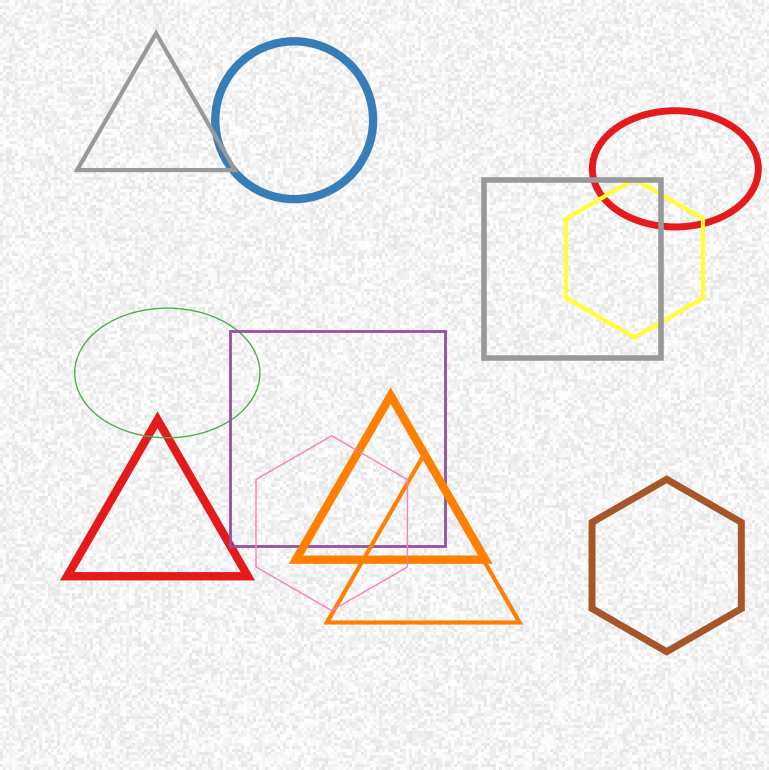[{"shape": "triangle", "thickness": 3, "radius": 0.68, "center": [0.205, 0.319]}, {"shape": "oval", "thickness": 2.5, "radius": 0.54, "center": [0.877, 0.781]}, {"shape": "circle", "thickness": 3, "radius": 0.51, "center": [0.382, 0.844]}, {"shape": "oval", "thickness": 0.5, "radius": 0.6, "center": [0.217, 0.516]}, {"shape": "square", "thickness": 1, "radius": 0.7, "center": [0.438, 0.431]}, {"shape": "triangle", "thickness": 1.5, "radius": 0.72, "center": [0.55, 0.264]}, {"shape": "triangle", "thickness": 3, "radius": 0.71, "center": [0.507, 0.344]}, {"shape": "hexagon", "thickness": 1.5, "radius": 0.51, "center": [0.824, 0.665]}, {"shape": "hexagon", "thickness": 2.5, "radius": 0.56, "center": [0.866, 0.266]}, {"shape": "hexagon", "thickness": 0.5, "radius": 0.57, "center": [0.431, 0.32]}, {"shape": "square", "thickness": 2, "radius": 0.58, "center": [0.743, 0.651]}, {"shape": "triangle", "thickness": 1.5, "radius": 0.59, "center": [0.203, 0.838]}]